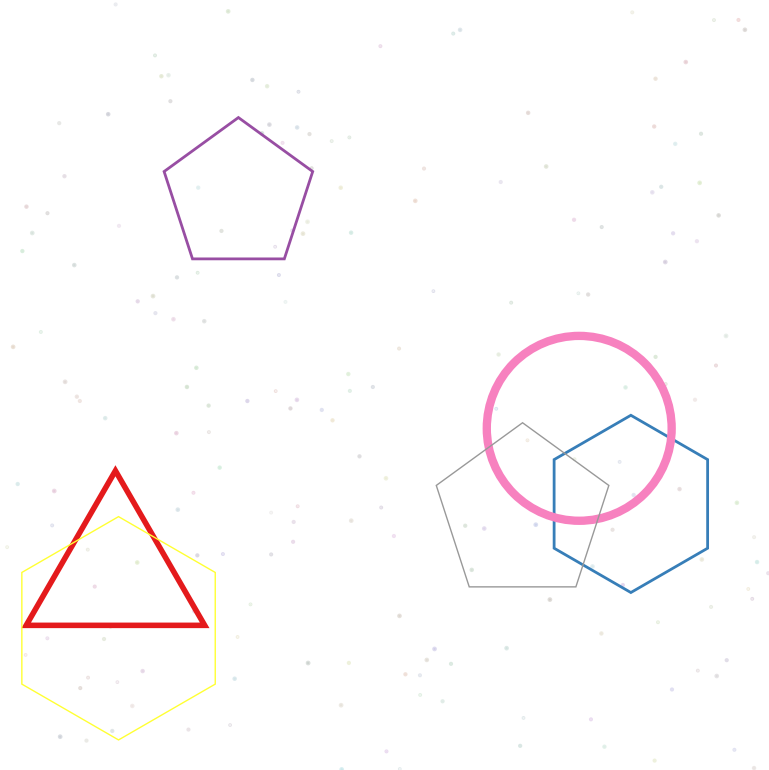[{"shape": "triangle", "thickness": 2, "radius": 0.67, "center": [0.15, 0.255]}, {"shape": "hexagon", "thickness": 1, "radius": 0.58, "center": [0.819, 0.346]}, {"shape": "pentagon", "thickness": 1, "radius": 0.51, "center": [0.31, 0.746]}, {"shape": "hexagon", "thickness": 0.5, "radius": 0.73, "center": [0.154, 0.184]}, {"shape": "circle", "thickness": 3, "radius": 0.6, "center": [0.752, 0.444]}, {"shape": "pentagon", "thickness": 0.5, "radius": 0.59, "center": [0.679, 0.333]}]